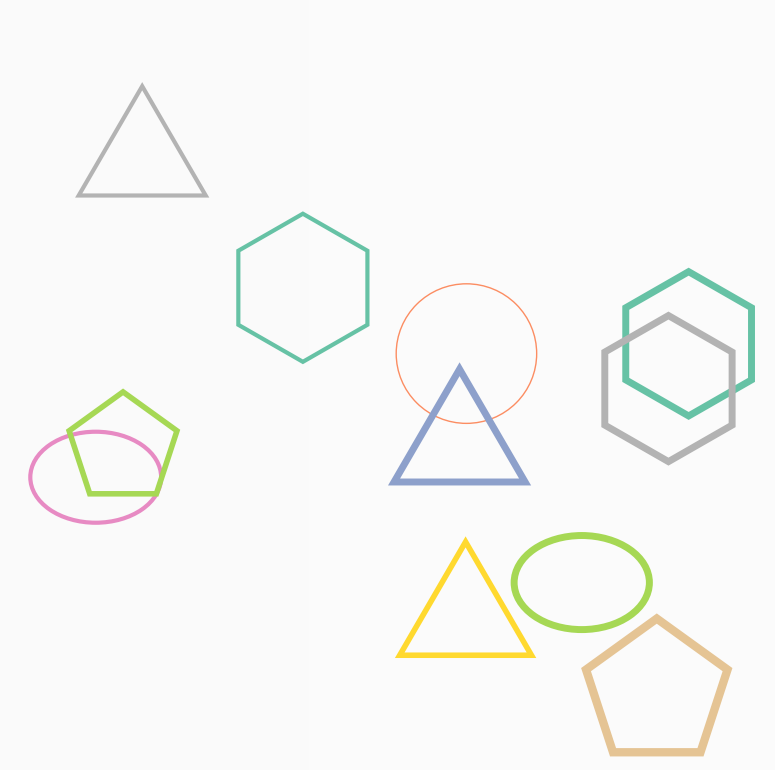[{"shape": "hexagon", "thickness": 2.5, "radius": 0.47, "center": [0.889, 0.553]}, {"shape": "hexagon", "thickness": 1.5, "radius": 0.48, "center": [0.391, 0.626]}, {"shape": "circle", "thickness": 0.5, "radius": 0.45, "center": [0.602, 0.541]}, {"shape": "triangle", "thickness": 2.5, "radius": 0.49, "center": [0.593, 0.423]}, {"shape": "oval", "thickness": 1.5, "radius": 0.42, "center": [0.124, 0.38]}, {"shape": "pentagon", "thickness": 2, "radius": 0.37, "center": [0.159, 0.418]}, {"shape": "oval", "thickness": 2.5, "radius": 0.44, "center": [0.751, 0.243]}, {"shape": "triangle", "thickness": 2, "radius": 0.49, "center": [0.601, 0.198]}, {"shape": "pentagon", "thickness": 3, "radius": 0.48, "center": [0.847, 0.101]}, {"shape": "triangle", "thickness": 1.5, "radius": 0.47, "center": [0.183, 0.793]}, {"shape": "hexagon", "thickness": 2.5, "radius": 0.47, "center": [0.863, 0.495]}]